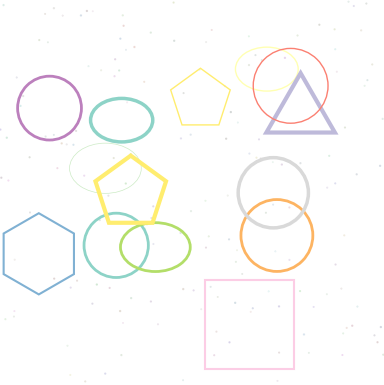[{"shape": "circle", "thickness": 2, "radius": 0.42, "center": [0.302, 0.363]}, {"shape": "oval", "thickness": 2.5, "radius": 0.4, "center": [0.316, 0.688]}, {"shape": "oval", "thickness": 1, "radius": 0.41, "center": [0.693, 0.82]}, {"shape": "triangle", "thickness": 3, "radius": 0.51, "center": [0.781, 0.707]}, {"shape": "circle", "thickness": 1, "radius": 0.49, "center": [0.755, 0.777]}, {"shape": "hexagon", "thickness": 1.5, "radius": 0.53, "center": [0.101, 0.341]}, {"shape": "circle", "thickness": 2, "radius": 0.47, "center": [0.719, 0.388]}, {"shape": "oval", "thickness": 2, "radius": 0.45, "center": [0.404, 0.358]}, {"shape": "square", "thickness": 1.5, "radius": 0.58, "center": [0.649, 0.157]}, {"shape": "circle", "thickness": 2.5, "radius": 0.46, "center": [0.71, 0.499]}, {"shape": "circle", "thickness": 2, "radius": 0.41, "center": [0.129, 0.719]}, {"shape": "oval", "thickness": 0.5, "radius": 0.47, "center": [0.274, 0.563]}, {"shape": "pentagon", "thickness": 3, "radius": 0.48, "center": [0.34, 0.499]}, {"shape": "pentagon", "thickness": 1, "radius": 0.41, "center": [0.521, 0.741]}]